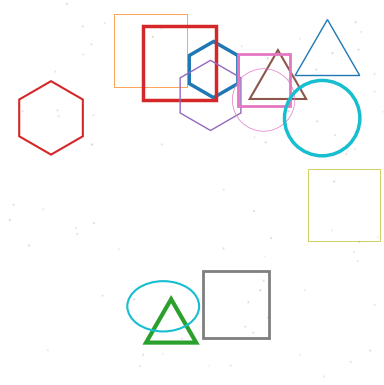[{"shape": "triangle", "thickness": 1, "radius": 0.48, "center": [0.85, 0.852]}, {"shape": "hexagon", "thickness": 2.5, "radius": 0.36, "center": [0.555, 0.819]}, {"shape": "square", "thickness": 0.5, "radius": 0.48, "center": [0.392, 0.869]}, {"shape": "triangle", "thickness": 3, "radius": 0.38, "center": [0.444, 0.148]}, {"shape": "hexagon", "thickness": 1.5, "radius": 0.48, "center": [0.133, 0.694]}, {"shape": "square", "thickness": 2.5, "radius": 0.48, "center": [0.466, 0.836]}, {"shape": "hexagon", "thickness": 1, "radius": 0.46, "center": [0.547, 0.752]}, {"shape": "triangle", "thickness": 1.5, "radius": 0.42, "center": [0.722, 0.785]}, {"shape": "square", "thickness": 2, "radius": 0.33, "center": [0.685, 0.792]}, {"shape": "circle", "thickness": 0.5, "radius": 0.41, "center": [0.685, 0.74]}, {"shape": "square", "thickness": 2, "radius": 0.43, "center": [0.613, 0.209]}, {"shape": "square", "thickness": 0.5, "radius": 0.47, "center": [0.894, 0.467]}, {"shape": "circle", "thickness": 2.5, "radius": 0.49, "center": [0.837, 0.693]}, {"shape": "oval", "thickness": 1.5, "radius": 0.47, "center": [0.424, 0.204]}]